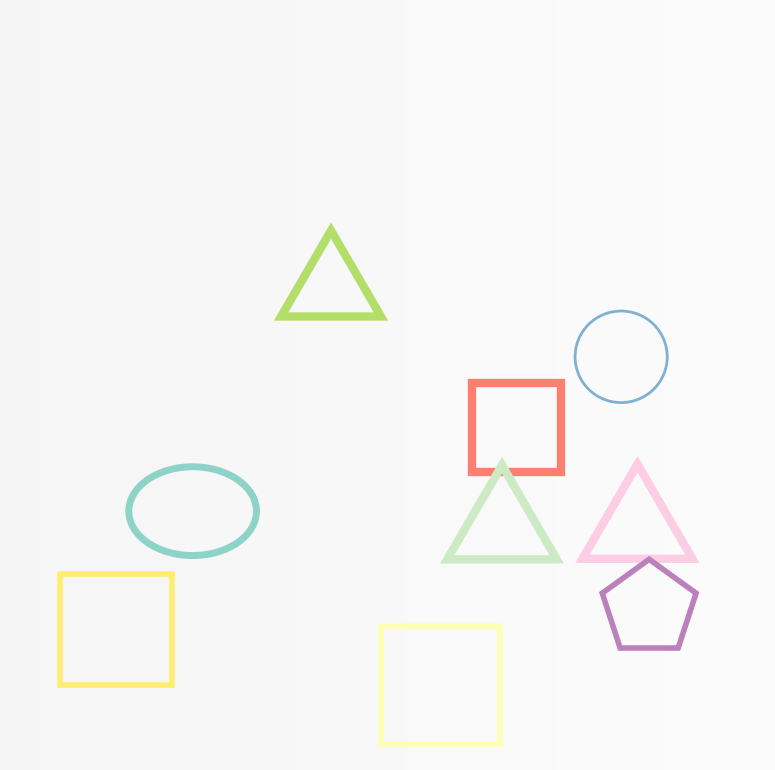[{"shape": "oval", "thickness": 2.5, "radius": 0.41, "center": [0.249, 0.336]}, {"shape": "square", "thickness": 2, "radius": 0.38, "center": [0.568, 0.111]}, {"shape": "square", "thickness": 3, "radius": 0.29, "center": [0.666, 0.445]}, {"shape": "circle", "thickness": 1, "radius": 0.3, "center": [0.801, 0.537]}, {"shape": "triangle", "thickness": 3, "radius": 0.37, "center": [0.427, 0.626]}, {"shape": "triangle", "thickness": 3, "radius": 0.41, "center": [0.822, 0.315]}, {"shape": "pentagon", "thickness": 2, "radius": 0.32, "center": [0.838, 0.21]}, {"shape": "triangle", "thickness": 3, "radius": 0.41, "center": [0.648, 0.314]}, {"shape": "square", "thickness": 2, "radius": 0.36, "center": [0.15, 0.183]}]